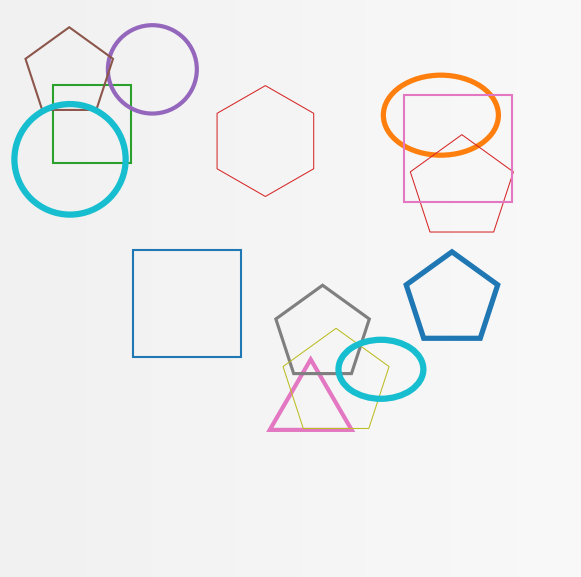[{"shape": "pentagon", "thickness": 2.5, "radius": 0.41, "center": [0.778, 0.48]}, {"shape": "square", "thickness": 1, "radius": 0.46, "center": [0.322, 0.474]}, {"shape": "oval", "thickness": 2.5, "radius": 0.49, "center": [0.759, 0.8]}, {"shape": "square", "thickness": 1, "radius": 0.34, "center": [0.158, 0.784]}, {"shape": "pentagon", "thickness": 0.5, "radius": 0.47, "center": [0.795, 0.673]}, {"shape": "hexagon", "thickness": 0.5, "radius": 0.48, "center": [0.457, 0.755]}, {"shape": "circle", "thickness": 2, "radius": 0.38, "center": [0.262, 0.879]}, {"shape": "pentagon", "thickness": 1, "radius": 0.4, "center": [0.119, 0.873]}, {"shape": "square", "thickness": 1, "radius": 0.46, "center": [0.788, 0.742]}, {"shape": "triangle", "thickness": 2, "radius": 0.41, "center": [0.535, 0.295]}, {"shape": "pentagon", "thickness": 1.5, "radius": 0.42, "center": [0.555, 0.421]}, {"shape": "pentagon", "thickness": 0.5, "radius": 0.48, "center": [0.578, 0.335]}, {"shape": "oval", "thickness": 3, "radius": 0.36, "center": [0.655, 0.36]}, {"shape": "circle", "thickness": 3, "radius": 0.48, "center": [0.12, 0.723]}]